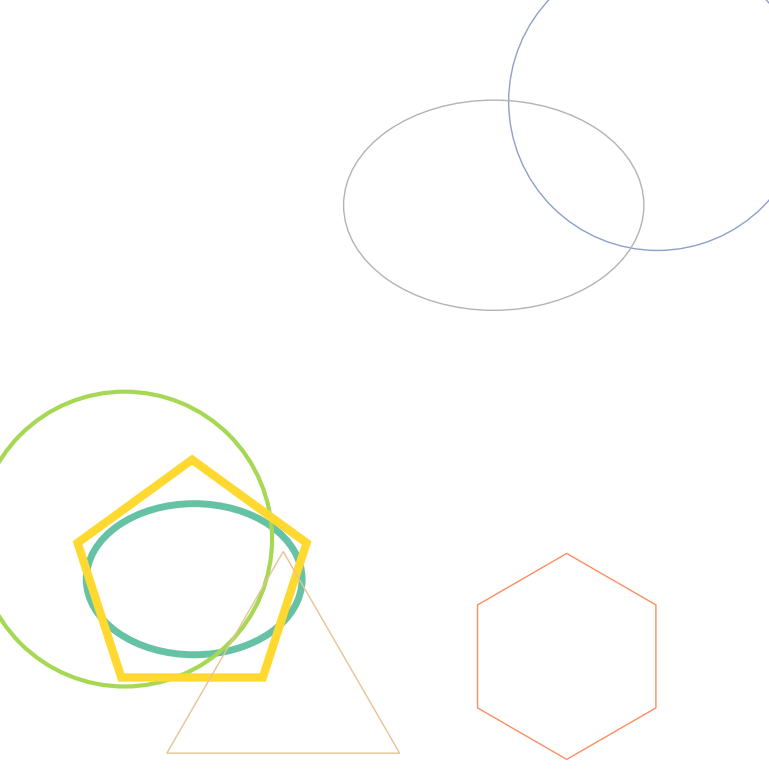[{"shape": "oval", "thickness": 2.5, "radius": 0.7, "center": [0.252, 0.248]}, {"shape": "hexagon", "thickness": 0.5, "radius": 0.67, "center": [0.736, 0.148]}, {"shape": "circle", "thickness": 0.5, "radius": 0.97, "center": [0.854, 0.868]}, {"shape": "circle", "thickness": 1.5, "radius": 0.96, "center": [0.162, 0.3]}, {"shape": "pentagon", "thickness": 3, "radius": 0.78, "center": [0.249, 0.247]}, {"shape": "triangle", "thickness": 0.5, "radius": 0.87, "center": [0.368, 0.109]}, {"shape": "oval", "thickness": 0.5, "radius": 0.97, "center": [0.641, 0.733]}]